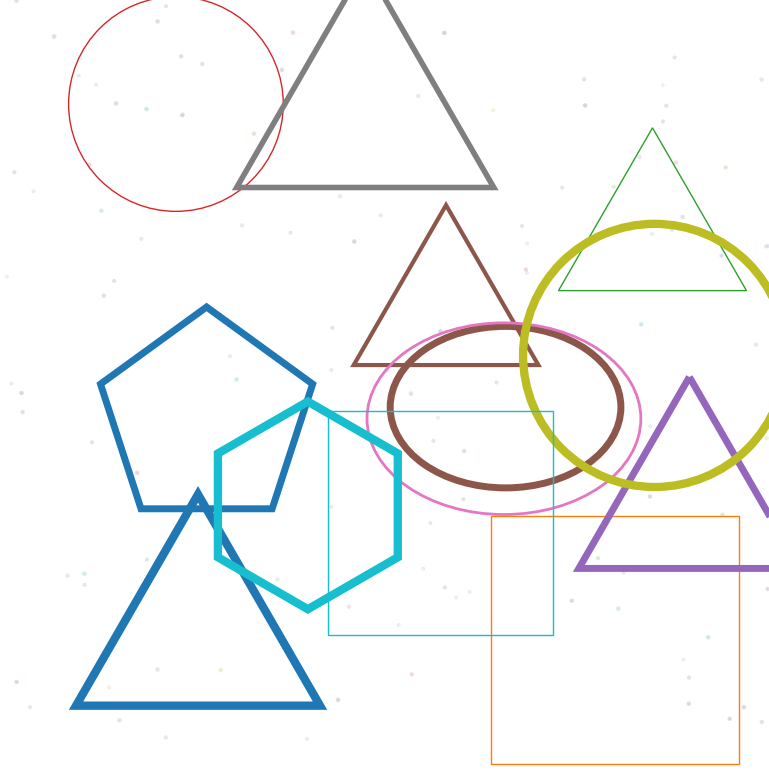[{"shape": "triangle", "thickness": 3, "radius": 0.91, "center": [0.257, 0.175]}, {"shape": "pentagon", "thickness": 2.5, "radius": 0.72, "center": [0.268, 0.456]}, {"shape": "square", "thickness": 0.5, "radius": 0.81, "center": [0.799, 0.169]}, {"shape": "triangle", "thickness": 0.5, "radius": 0.7, "center": [0.847, 0.693]}, {"shape": "circle", "thickness": 0.5, "radius": 0.7, "center": [0.228, 0.865]}, {"shape": "triangle", "thickness": 2.5, "radius": 0.83, "center": [0.895, 0.345]}, {"shape": "oval", "thickness": 2.5, "radius": 0.75, "center": [0.657, 0.471]}, {"shape": "triangle", "thickness": 1.5, "radius": 0.69, "center": [0.579, 0.595]}, {"shape": "oval", "thickness": 1, "radius": 0.89, "center": [0.654, 0.456]}, {"shape": "triangle", "thickness": 2, "radius": 0.96, "center": [0.474, 0.853]}, {"shape": "circle", "thickness": 3, "radius": 0.85, "center": [0.85, 0.538]}, {"shape": "hexagon", "thickness": 3, "radius": 0.67, "center": [0.4, 0.344]}, {"shape": "square", "thickness": 0.5, "radius": 0.73, "center": [0.572, 0.321]}]